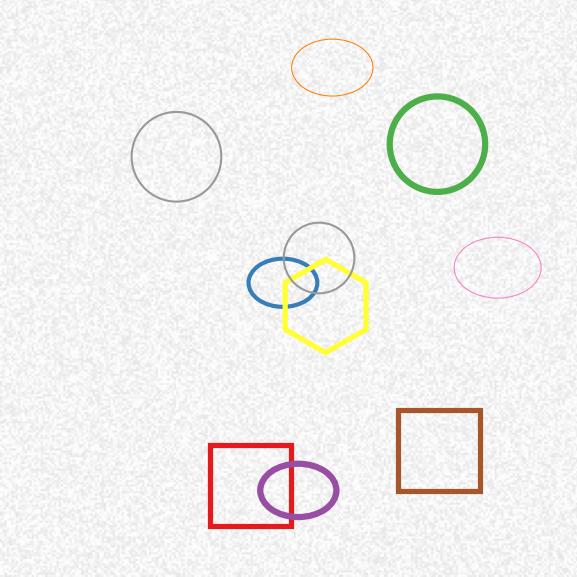[{"shape": "square", "thickness": 2.5, "radius": 0.35, "center": [0.434, 0.158]}, {"shape": "oval", "thickness": 2, "radius": 0.3, "center": [0.49, 0.509]}, {"shape": "circle", "thickness": 3, "radius": 0.41, "center": [0.757, 0.75]}, {"shape": "oval", "thickness": 3, "radius": 0.33, "center": [0.517, 0.15]}, {"shape": "oval", "thickness": 0.5, "radius": 0.35, "center": [0.575, 0.882]}, {"shape": "hexagon", "thickness": 2.5, "radius": 0.4, "center": [0.564, 0.469]}, {"shape": "square", "thickness": 2.5, "radius": 0.35, "center": [0.76, 0.22]}, {"shape": "oval", "thickness": 0.5, "radius": 0.38, "center": [0.862, 0.536]}, {"shape": "circle", "thickness": 1, "radius": 0.39, "center": [0.306, 0.728]}, {"shape": "circle", "thickness": 1, "radius": 0.31, "center": [0.553, 0.552]}]